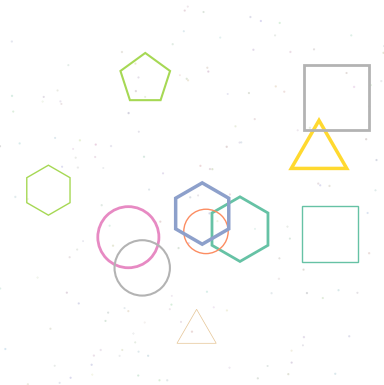[{"shape": "square", "thickness": 1, "radius": 0.36, "center": [0.856, 0.393]}, {"shape": "hexagon", "thickness": 2, "radius": 0.42, "center": [0.623, 0.405]}, {"shape": "circle", "thickness": 1, "radius": 0.29, "center": [0.535, 0.399]}, {"shape": "hexagon", "thickness": 2.5, "radius": 0.4, "center": [0.525, 0.445]}, {"shape": "circle", "thickness": 2, "radius": 0.4, "center": [0.333, 0.384]}, {"shape": "hexagon", "thickness": 1, "radius": 0.32, "center": [0.126, 0.506]}, {"shape": "pentagon", "thickness": 1.5, "radius": 0.34, "center": [0.377, 0.795]}, {"shape": "triangle", "thickness": 2.5, "radius": 0.42, "center": [0.829, 0.604]}, {"shape": "triangle", "thickness": 0.5, "radius": 0.29, "center": [0.511, 0.138]}, {"shape": "square", "thickness": 2, "radius": 0.42, "center": [0.875, 0.747]}, {"shape": "circle", "thickness": 1.5, "radius": 0.36, "center": [0.369, 0.304]}]